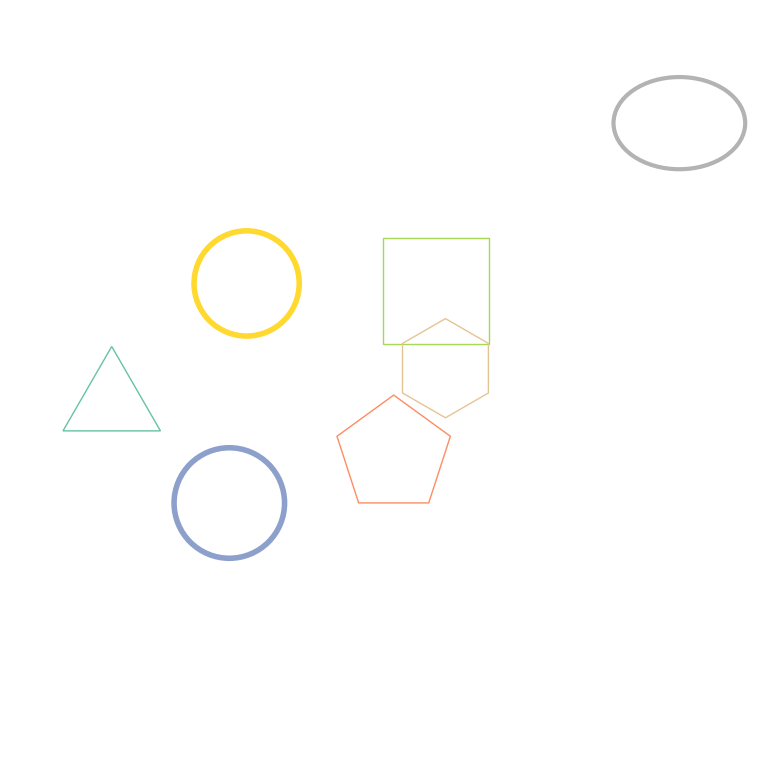[{"shape": "triangle", "thickness": 0.5, "radius": 0.37, "center": [0.145, 0.477]}, {"shape": "pentagon", "thickness": 0.5, "radius": 0.39, "center": [0.511, 0.409]}, {"shape": "circle", "thickness": 2, "radius": 0.36, "center": [0.298, 0.347]}, {"shape": "square", "thickness": 0.5, "radius": 0.34, "center": [0.566, 0.622]}, {"shape": "circle", "thickness": 2, "radius": 0.34, "center": [0.32, 0.632]}, {"shape": "hexagon", "thickness": 0.5, "radius": 0.32, "center": [0.579, 0.522]}, {"shape": "oval", "thickness": 1.5, "radius": 0.43, "center": [0.882, 0.84]}]